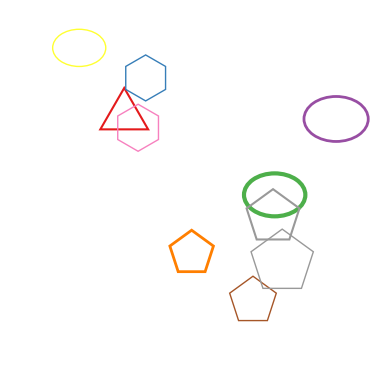[{"shape": "triangle", "thickness": 1.5, "radius": 0.36, "center": [0.323, 0.7]}, {"shape": "hexagon", "thickness": 1, "radius": 0.3, "center": [0.378, 0.798]}, {"shape": "oval", "thickness": 3, "radius": 0.4, "center": [0.713, 0.494]}, {"shape": "oval", "thickness": 2, "radius": 0.42, "center": [0.873, 0.691]}, {"shape": "pentagon", "thickness": 2, "radius": 0.3, "center": [0.498, 0.343]}, {"shape": "oval", "thickness": 1, "radius": 0.34, "center": [0.206, 0.876]}, {"shape": "pentagon", "thickness": 1, "radius": 0.32, "center": [0.657, 0.219]}, {"shape": "hexagon", "thickness": 1, "radius": 0.31, "center": [0.359, 0.668]}, {"shape": "pentagon", "thickness": 1, "radius": 0.43, "center": [0.733, 0.32]}, {"shape": "pentagon", "thickness": 1.5, "radius": 0.36, "center": [0.709, 0.436]}]